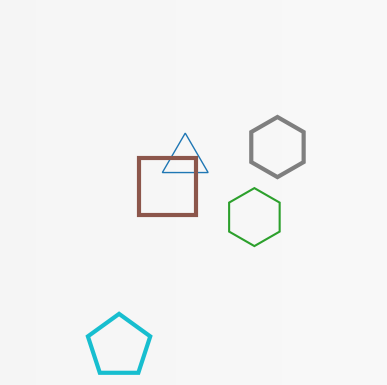[{"shape": "triangle", "thickness": 1, "radius": 0.34, "center": [0.478, 0.586]}, {"shape": "hexagon", "thickness": 1.5, "radius": 0.38, "center": [0.656, 0.436]}, {"shape": "square", "thickness": 3, "radius": 0.37, "center": [0.432, 0.515]}, {"shape": "hexagon", "thickness": 3, "radius": 0.39, "center": [0.716, 0.618]}, {"shape": "pentagon", "thickness": 3, "radius": 0.42, "center": [0.307, 0.1]}]